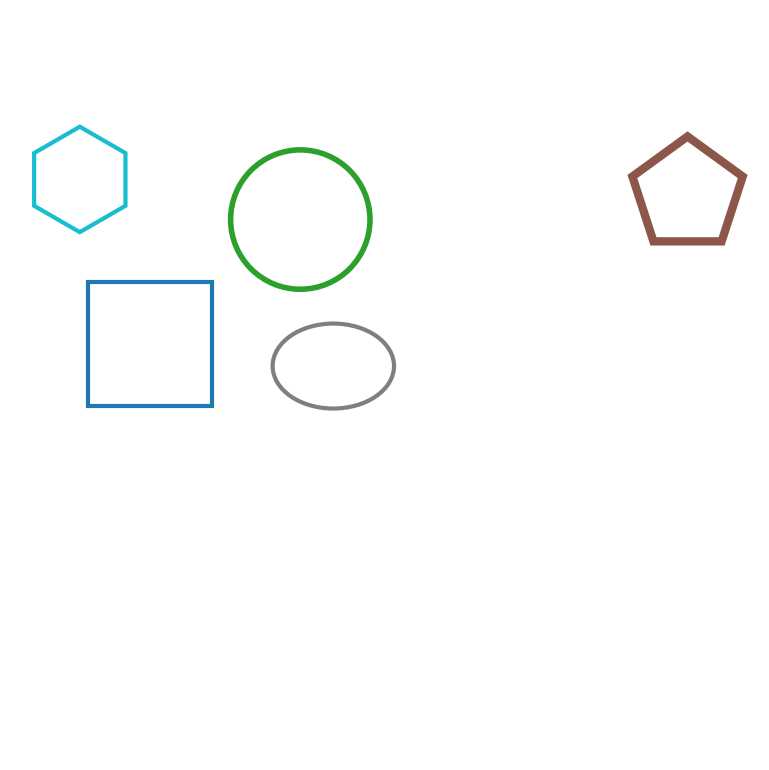[{"shape": "square", "thickness": 1.5, "radius": 0.4, "center": [0.194, 0.553]}, {"shape": "circle", "thickness": 2, "radius": 0.45, "center": [0.39, 0.715]}, {"shape": "pentagon", "thickness": 3, "radius": 0.38, "center": [0.893, 0.747]}, {"shape": "oval", "thickness": 1.5, "radius": 0.39, "center": [0.433, 0.525]}, {"shape": "hexagon", "thickness": 1.5, "radius": 0.34, "center": [0.104, 0.767]}]